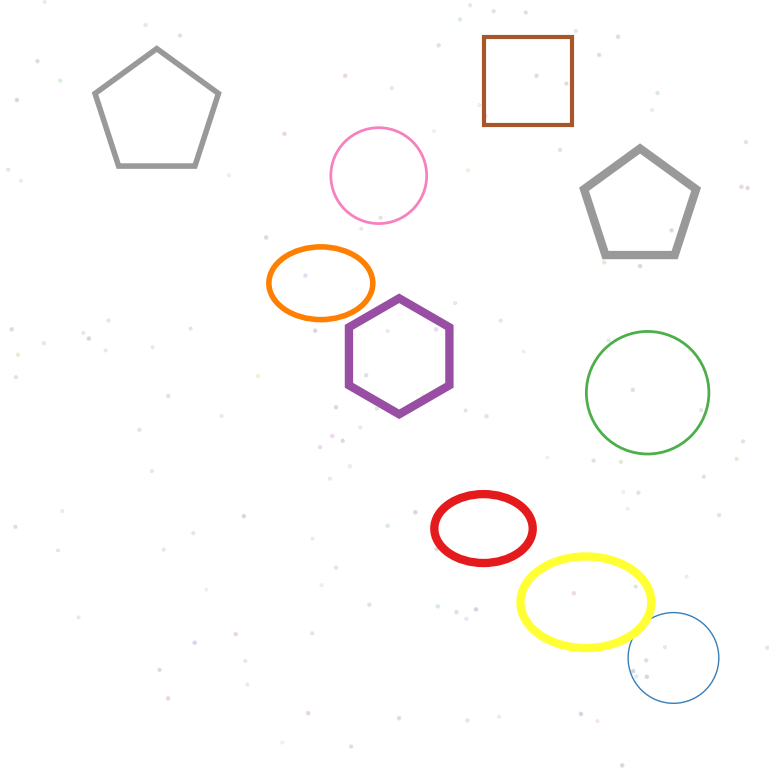[{"shape": "oval", "thickness": 3, "radius": 0.32, "center": [0.628, 0.314]}, {"shape": "circle", "thickness": 0.5, "radius": 0.29, "center": [0.875, 0.146]}, {"shape": "circle", "thickness": 1, "radius": 0.4, "center": [0.841, 0.49]}, {"shape": "hexagon", "thickness": 3, "radius": 0.38, "center": [0.518, 0.537]}, {"shape": "oval", "thickness": 2, "radius": 0.34, "center": [0.417, 0.632]}, {"shape": "oval", "thickness": 3, "radius": 0.42, "center": [0.761, 0.218]}, {"shape": "square", "thickness": 1.5, "radius": 0.29, "center": [0.686, 0.895]}, {"shape": "circle", "thickness": 1, "radius": 0.31, "center": [0.492, 0.772]}, {"shape": "pentagon", "thickness": 3, "radius": 0.38, "center": [0.831, 0.731]}, {"shape": "pentagon", "thickness": 2, "radius": 0.42, "center": [0.204, 0.853]}]